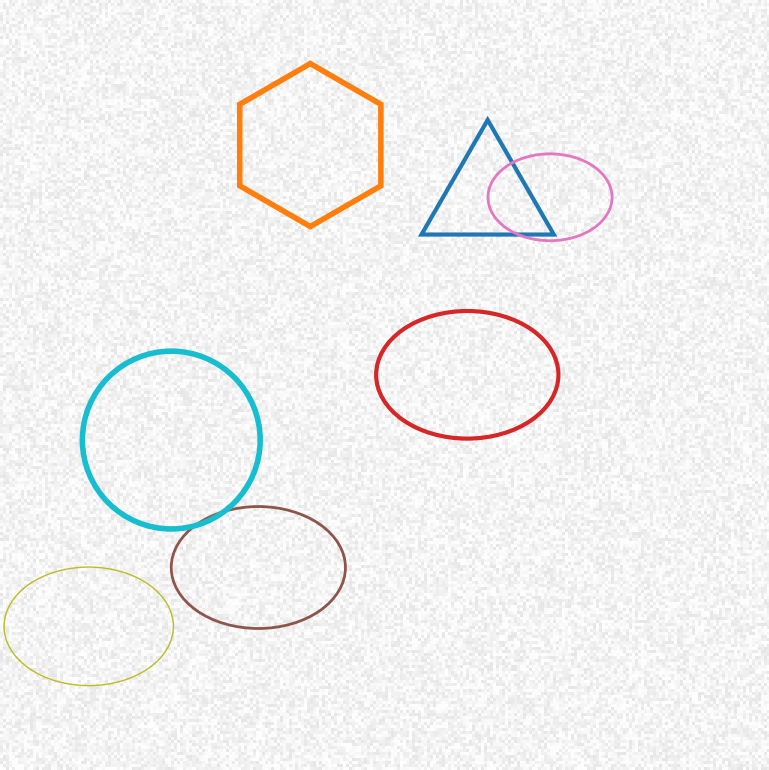[{"shape": "triangle", "thickness": 1.5, "radius": 0.5, "center": [0.633, 0.745]}, {"shape": "hexagon", "thickness": 2, "radius": 0.53, "center": [0.403, 0.812]}, {"shape": "oval", "thickness": 1.5, "radius": 0.59, "center": [0.607, 0.513]}, {"shape": "oval", "thickness": 1, "radius": 0.57, "center": [0.335, 0.263]}, {"shape": "oval", "thickness": 1, "radius": 0.4, "center": [0.714, 0.744]}, {"shape": "oval", "thickness": 0.5, "radius": 0.55, "center": [0.115, 0.187]}, {"shape": "circle", "thickness": 2, "radius": 0.58, "center": [0.222, 0.429]}]